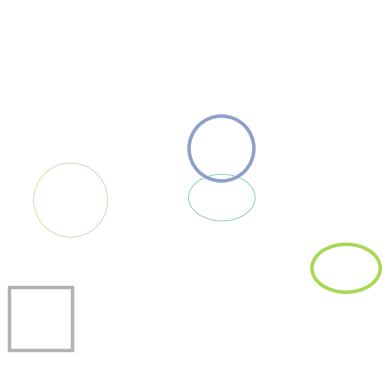[{"shape": "oval", "thickness": 0.5, "radius": 0.43, "center": [0.576, 0.487]}, {"shape": "circle", "thickness": 2.5, "radius": 0.42, "center": [0.575, 0.614]}, {"shape": "oval", "thickness": 2.5, "radius": 0.44, "center": [0.899, 0.303]}, {"shape": "circle", "thickness": 0.5, "radius": 0.48, "center": [0.184, 0.48]}, {"shape": "square", "thickness": 2.5, "radius": 0.41, "center": [0.105, 0.173]}]